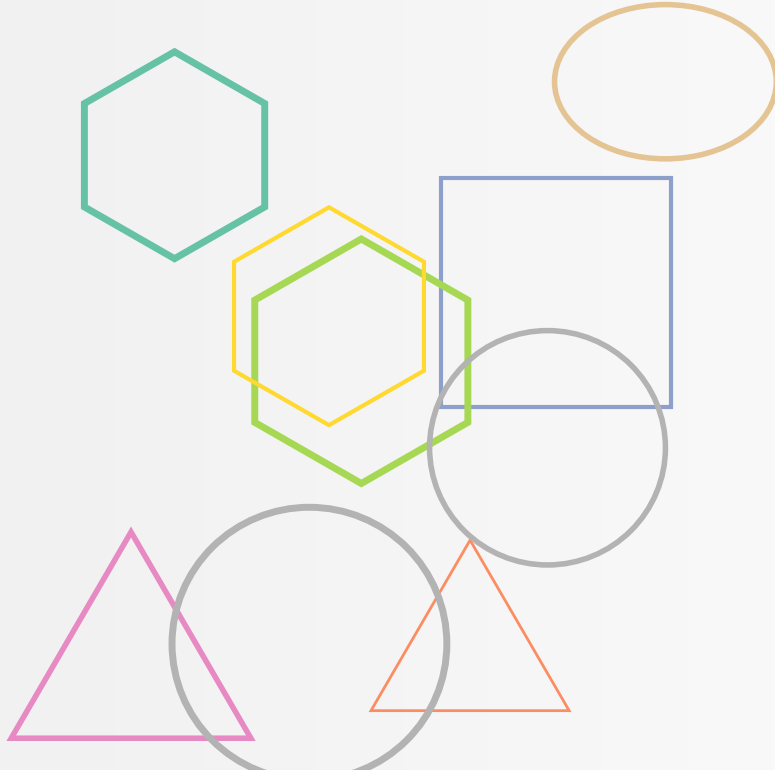[{"shape": "hexagon", "thickness": 2.5, "radius": 0.67, "center": [0.225, 0.798]}, {"shape": "triangle", "thickness": 1, "radius": 0.74, "center": [0.607, 0.151]}, {"shape": "square", "thickness": 1.5, "radius": 0.74, "center": [0.717, 0.621]}, {"shape": "triangle", "thickness": 2, "radius": 0.89, "center": [0.169, 0.131]}, {"shape": "hexagon", "thickness": 2.5, "radius": 0.79, "center": [0.466, 0.531]}, {"shape": "hexagon", "thickness": 1.5, "radius": 0.71, "center": [0.424, 0.589]}, {"shape": "oval", "thickness": 2, "radius": 0.72, "center": [0.859, 0.894]}, {"shape": "circle", "thickness": 2, "radius": 0.76, "center": [0.706, 0.418]}, {"shape": "circle", "thickness": 2.5, "radius": 0.89, "center": [0.399, 0.164]}]